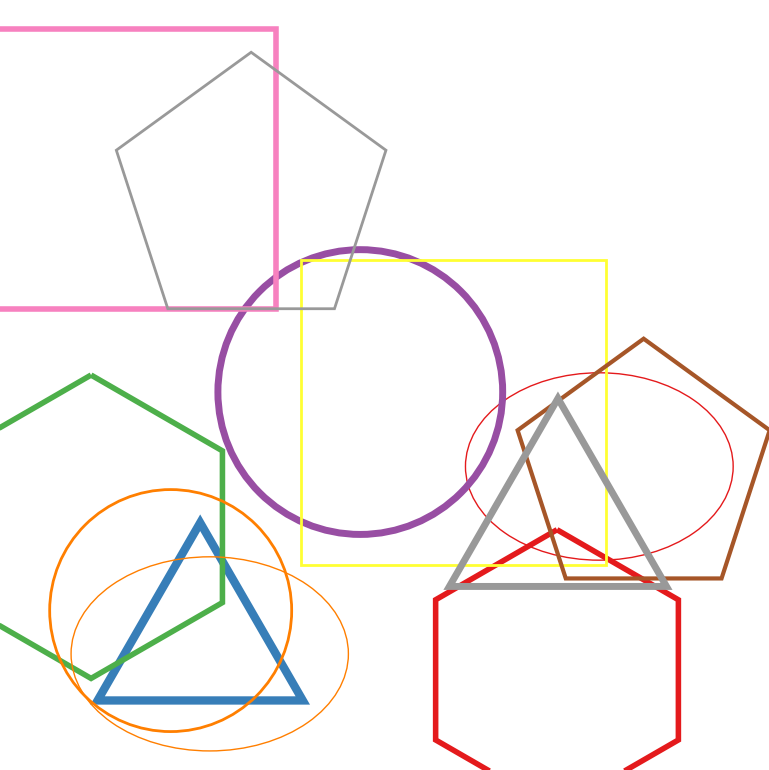[{"shape": "oval", "thickness": 0.5, "radius": 0.87, "center": [0.778, 0.394]}, {"shape": "hexagon", "thickness": 2, "radius": 0.91, "center": [0.723, 0.13]}, {"shape": "triangle", "thickness": 3, "radius": 0.77, "center": [0.26, 0.167]}, {"shape": "hexagon", "thickness": 2, "radius": 0.99, "center": [0.118, 0.316]}, {"shape": "circle", "thickness": 2.5, "radius": 0.92, "center": [0.468, 0.491]}, {"shape": "circle", "thickness": 1, "radius": 0.79, "center": [0.222, 0.207]}, {"shape": "oval", "thickness": 0.5, "radius": 0.9, "center": [0.272, 0.151]}, {"shape": "square", "thickness": 1, "radius": 0.99, "center": [0.589, 0.465]}, {"shape": "pentagon", "thickness": 1.5, "radius": 0.86, "center": [0.836, 0.388]}, {"shape": "square", "thickness": 2, "radius": 0.91, "center": [0.177, 0.781]}, {"shape": "pentagon", "thickness": 1, "radius": 0.92, "center": [0.326, 0.748]}, {"shape": "triangle", "thickness": 2.5, "radius": 0.81, "center": [0.725, 0.32]}]